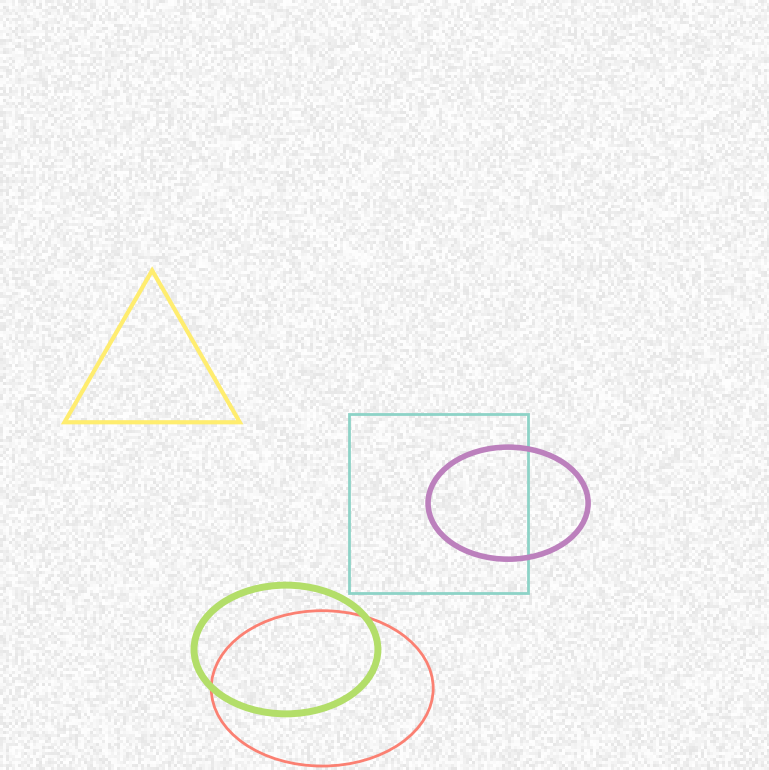[{"shape": "square", "thickness": 1, "radius": 0.58, "center": [0.569, 0.346]}, {"shape": "oval", "thickness": 1, "radius": 0.72, "center": [0.418, 0.106]}, {"shape": "oval", "thickness": 2.5, "radius": 0.6, "center": [0.371, 0.157]}, {"shape": "oval", "thickness": 2, "radius": 0.52, "center": [0.66, 0.347]}, {"shape": "triangle", "thickness": 1.5, "radius": 0.66, "center": [0.198, 0.517]}]